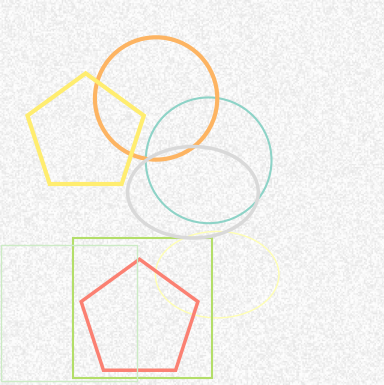[{"shape": "circle", "thickness": 1.5, "radius": 0.82, "center": [0.542, 0.584]}, {"shape": "oval", "thickness": 1, "radius": 0.8, "center": [0.564, 0.287]}, {"shape": "pentagon", "thickness": 2.5, "radius": 0.8, "center": [0.362, 0.167]}, {"shape": "circle", "thickness": 3, "radius": 0.79, "center": [0.405, 0.744]}, {"shape": "square", "thickness": 1.5, "radius": 0.91, "center": [0.37, 0.2]}, {"shape": "oval", "thickness": 2.5, "radius": 0.85, "center": [0.501, 0.501]}, {"shape": "square", "thickness": 1, "radius": 0.88, "center": [0.18, 0.187]}, {"shape": "pentagon", "thickness": 3, "radius": 0.79, "center": [0.223, 0.651]}]